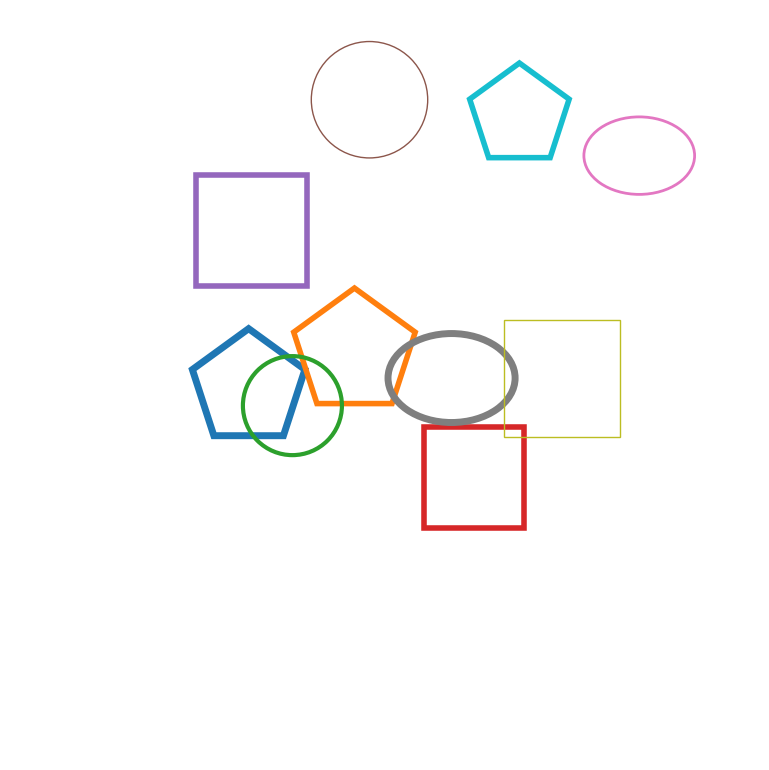[{"shape": "pentagon", "thickness": 2.5, "radius": 0.38, "center": [0.323, 0.496]}, {"shape": "pentagon", "thickness": 2, "radius": 0.41, "center": [0.46, 0.543]}, {"shape": "circle", "thickness": 1.5, "radius": 0.32, "center": [0.38, 0.473]}, {"shape": "square", "thickness": 2, "radius": 0.33, "center": [0.616, 0.38]}, {"shape": "square", "thickness": 2, "radius": 0.36, "center": [0.327, 0.701]}, {"shape": "circle", "thickness": 0.5, "radius": 0.38, "center": [0.48, 0.87]}, {"shape": "oval", "thickness": 1, "radius": 0.36, "center": [0.83, 0.798]}, {"shape": "oval", "thickness": 2.5, "radius": 0.41, "center": [0.586, 0.509]}, {"shape": "square", "thickness": 0.5, "radius": 0.38, "center": [0.73, 0.509]}, {"shape": "pentagon", "thickness": 2, "radius": 0.34, "center": [0.675, 0.85]}]